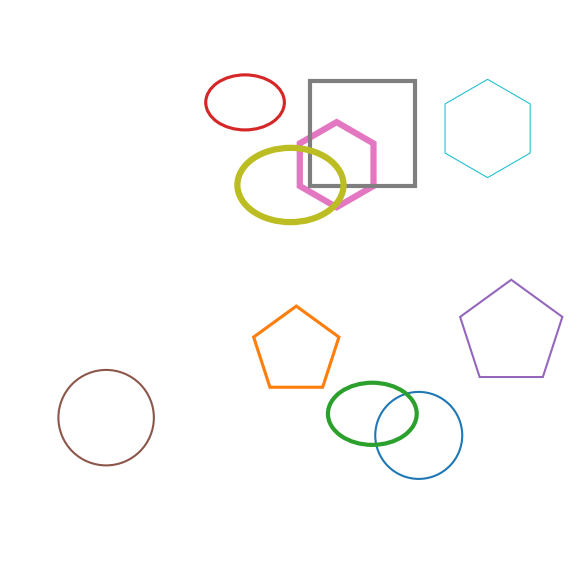[{"shape": "circle", "thickness": 1, "radius": 0.38, "center": [0.725, 0.245]}, {"shape": "pentagon", "thickness": 1.5, "radius": 0.39, "center": [0.513, 0.391]}, {"shape": "oval", "thickness": 2, "radius": 0.38, "center": [0.645, 0.283]}, {"shape": "oval", "thickness": 1.5, "radius": 0.34, "center": [0.424, 0.822]}, {"shape": "pentagon", "thickness": 1, "radius": 0.47, "center": [0.885, 0.422]}, {"shape": "circle", "thickness": 1, "radius": 0.41, "center": [0.184, 0.276]}, {"shape": "hexagon", "thickness": 3, "radius": 0.37, "center": [0.583, 0.714]}, {"shape": "square", "thickness": 2, "radius": 0.45, "center": [0.628, 0.768]}, {"shape": "oval", "thickness": 3, "radius": 0.46, "center": [0.503, 0.679]}, {"shape": "hexagon", "thickness": 0.5, "radius": 0.43, "center": [0.844, 0.777]}]